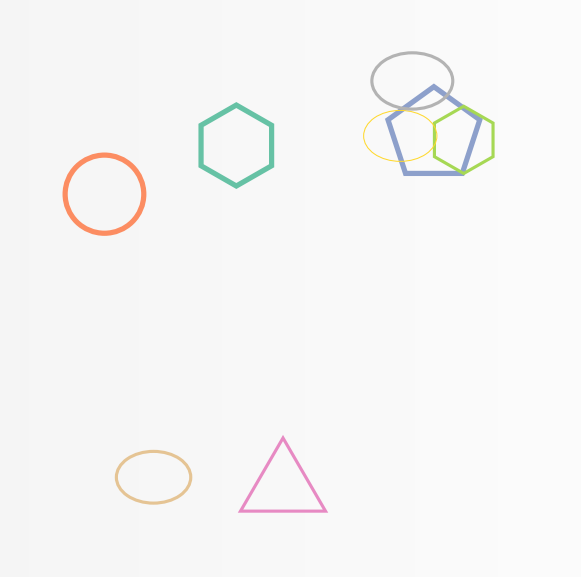[{"shape": "hexagon", "thickness": 2.5, "radius": 0.35, "center": [0.407, 0.747]}, {"shape": "circle", "thickness": 2.5, "radius": 0.34, "center": [0.18, 0.663]}, {"shape": "pentagon", "thickness": 2.5, "radius": 0.42, "center": [0.746, 0.766]}, {"shape": "triangle", "thickness": 1.5, "radius": 0.42, "center": [0.487, 0.156]}, {"shape": "hexagon", "thickness": 1.5, "radius": 0.29, "center": [0.798, 0.757]}, {"shape": "oval", "thickness": 0.5, "radius": 0.32, "center": [0.689, 0.764]}, {"shape": "oval", "thickness": 1.5, "radius": 0.32, "center": [0.264, 0.173]}, {"shape": "oval", "thickness": 1.5, "radius": 0.35, "center": [0.709, 0.859]}]